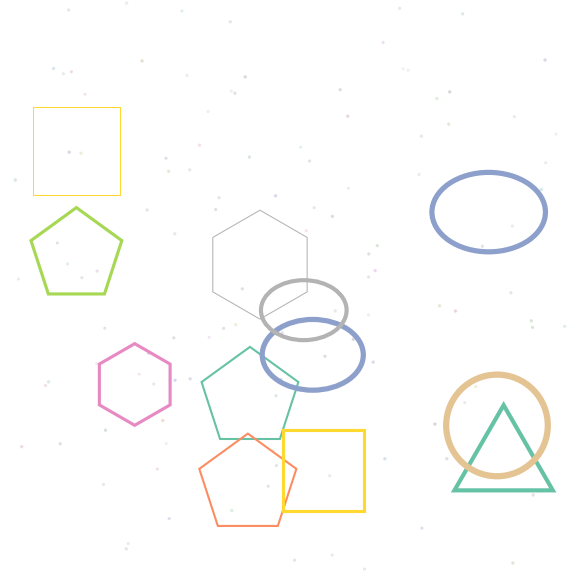[{"shape": "triangle", "thickness": 2, "radius": 0.49, "center": [0.872, 0.199]}, {"shape": "pentagon", "thickness": 1, "radius": 0.44, "center": [0.433, 0.31]}, {"shape": "pentagon", "thickness": 1, "radius": 0.44, "center": [0.429, 0.16]}, {"shape": "oval", "thickness": 2.5, "radius": 0.44, "center": [0.542, 0.385]}, {"shape": "oval", "thickness": 2.5, "radius": 0.49, "center": [0.846, 0.632]}, {"shape": "hexagon", "thickness": 1.5, "radius": 0.35, "center": [0.233, 0.333]}, {"shape": "pentagon", "thickness": 1.5, "radius": 0.41, "center": [0.132, 0.557]}, {"shape": "square", "thickness": 0.5, "radius": 0.38, "center": [0.132, 0.738]}, {"shape": "square", "thickness": 1.5, "radius": 0.35, "center": [0.56, 0.184]}, {"shape": "circle", "thickness": 3, "radius": 0.44, "center": [0.861, 0.262]}, {"shape": "hexagon", "thickness": 0.5, "radius": 0.47, "center": [0.45, 0.541]}, {"shape": "oval", "thickness": 2, "radius": 0.37, "center": [0.526, 0.462]}]